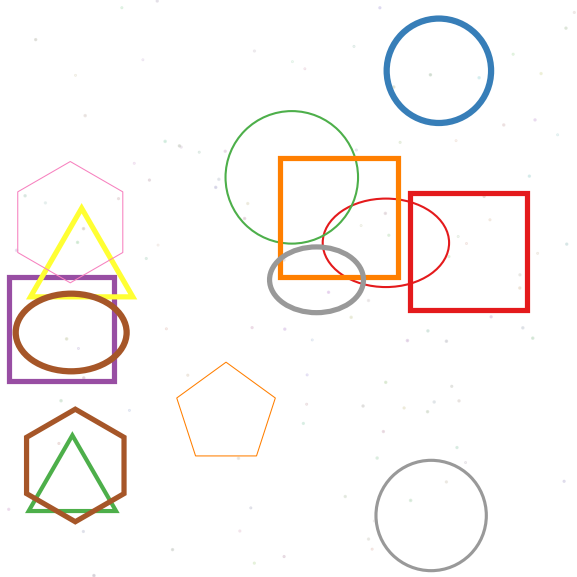[{"shape": "oval", "thickness": 1, "radius": 0.55, "center": [0.668, 0.579]}, {"shape": "square", "thickness": 2.5, "radius": 0.51, "center": [0.812, 0.564]}, {"shape": "circle", "thickness": 3, "radius": 0.45, "center": [0.76, 0.877]}, {"shape": "circle", "thickness": 1, "radius": 0.57, "center": [0.505, 0.692]}, {"shape": "triangle", "thickness": 2, "radius": 0.44, "center": [0.125, 0.158]}, {"shape": "square", "thickness": 2.5, "radius": 0.45, "center": [0.106, 0.429]}, {"shape": "pentagon", "thickness": 0.5, "radius": 0.45, "center": [0.391, 0.282]}, {"shape": "square", "thickness": 2.5, "radius": 0.51, "center": [0.587, 0.623]}, {"shape": "triangle", "thickness": 2.5, "radius": 0.51, "center": [0.141, 0.536]}, {"shape": "oval", "thickness": 3, "radius": 0.48, "center": [0.123, 0.423]}, {"shape": "hexagon", "thickness": 2.5, "radius": 0.49, "center": [0.13, 0.193]}, {"shape": "hexagon", "thickness": 0.5, "radius": 0.53, "center": [0.122, 0.614]}, {"shape": "circle", "thickness": 1.5, "radius": 0.48, "center": [0.747, 0.106]}, {"shape": "oval", "thickness": 2.5, "radius": 0.41, "center": [0.548, 0.515]}]